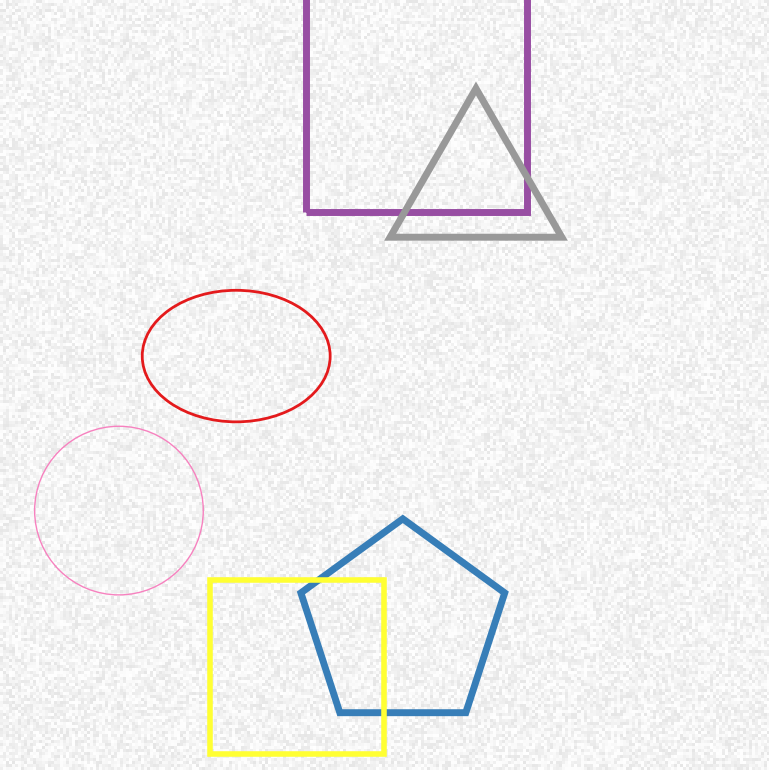[{"shape": "oval", "thickness": 1, "radius": 0.61, "center": [0.307, 0.538]}, {"shape": "pentagon", "thickness": 2.5, "radius": 0.7, "center": [0.523, 0.187]}, {"shape": "square", "thickness": 2.5, "radius": 0.72, "center": [0.541, 0.868]}, {"shape": "square", "thickness": 2, "radius": 0.57, "center": [0.386, 0.134]}, {"shape": "circle", "thickness": 0.5, "radius": 0.55, "center": [0.154, 0.337]}, {"shape": "triangle", "thickness": 2.5, "radius": 0.64, "center": [0.618, 0.756]}]